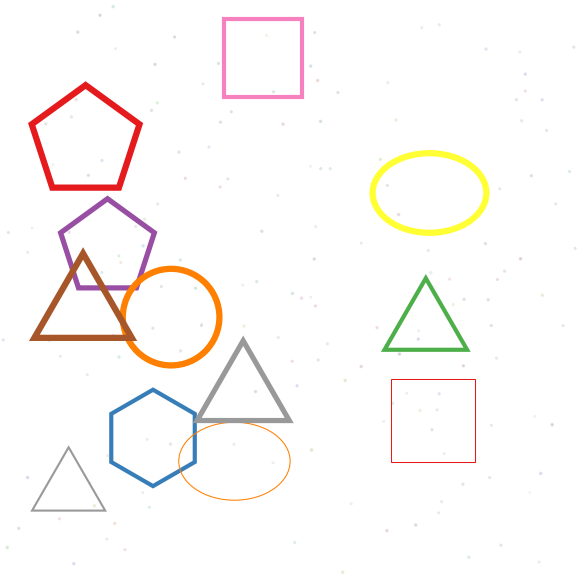[{"shape": "square", "thickness": 0.5, "radius": 0.36, "center": [0.75, 0.271]}, {"shape": "pentagon", "thickness": 3, "radius": 0.49, "center": [0.148, 0.754]}, {"shape": "hexagon", "thickness": 2, "radius": 0.42, "center": [0.265, 0.241]}, {"shape": "triangle", "thickness": 2, "radius": 0.41, "center": [0.737, 0.435]}, {"shape": "pentagon", "thickness": 2.5, "radius": 0.43, "center": [0.186, 0.57]}, {"shape": "oval", "thickness": 0.5, "radius": 0.48, "center": [0.406, 0.2]}, {"shape": "circle", "thickness": 3, "radius": 0.42, "center": [0.296, 0.45]}, {"shape": "oval", "thickness": 3, "radius": 0.49, "center": [0.744, 0.665]}, {"shape": "triangle", "thickness": 3, "radius": 0.49, "center": [0.144, 0.463]}, {"shape": "square", "thickness": 2, "radius": 0.34, "center": [0.455, 0.898]}, {"shape": "triangle", "thickness": 2.5, "radius": 0.46, "center": [0.421, 0.317]}, {"shape": "triangle", "thickness": 1, "radius": 0.37, "center": [0.119, 0.152]}]